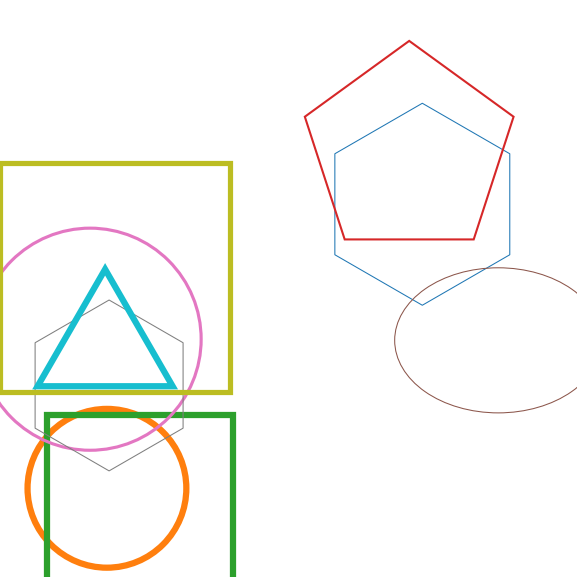[{"shape": "hexagon", "thickness": 0.5, "radius": 0.87, "center": [0.731, 0.645]}, {"shape": "circle", "thickness": 3, "radius": 0.69, "center": [0.185, 0.154]}, {"shape": "square", "thickness": 3, "radius": 0.8, "center": [0.242, 0.12]}, {"shape": "pentagon", "thickness": 1, "radius": 0.95, "center": [0.709, 0.738]}, {"shape": "oval", "thickness": 0.5, "radius": 0.9, "center": [0.863, 0.41]}, {"shape": "circle", "thickness": 1.5, "radius": 0.96, "center": [0.156, 0.412]}, {"shape": "hexagon", "thickness": 0.5, "radius": 0.74, "center": [0.189, 0.332]}, {"shape": "square", "thickness": 2.5, "radius": 0.99, "center": [0.2, 0.519]}, {"shape": "triangle", "thickness": 3, "radius": 0.67, "center": [0.182, 0.398]}]